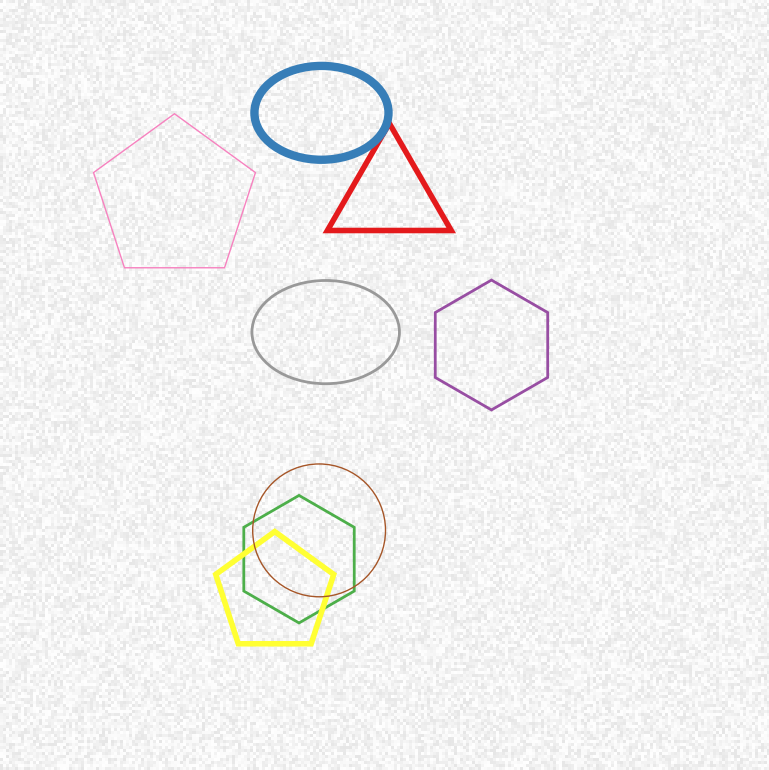[{"shape": "triangle", "thickness": 2, "radius": 0.46, "center": [0.506, 0.747]}, {"shape": "oval", "thickness": 3, "radius": 0.44, "center": [0.417, 0.853]}, {"shape": "hexagon", "thickness": 1, "radius": 0.41, "center": [0.388, 0.274]}, {"shape": "hexagon", "thickness": 1, "radius": 0.42, "center": [0.638, 0.552]}, {"shape": "pentagon", "thickness": 2, "radius": 0.4, "center": [0.357, 0.229]}, {"shape": "circle", "thickness": 0.5, "radius": 0.43, "center": [0.414, 0.311]}, {"shape": "pentagon", "thickness": 0.5, "radius": 0.55, "center": [0.227, 0.742]}, {"shape": "oval", "thickness": 1, "radius": 0.48, "center": [0.423, 0.569]}]